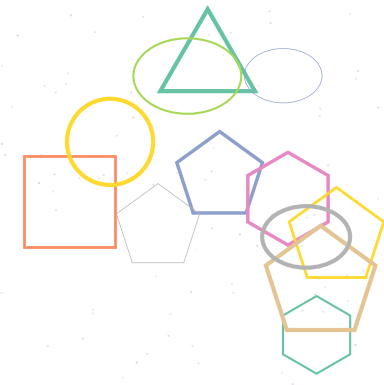[{"shape": "triangle", "thickness": 3, "radius": 0.71, "center": [0.539, 0.834]}, {"shape": "hexagon", "thickness": 1.5, "radius": 0.5, "center": [0.822, 0.13]}, {"shape": "square", "thickness": 2, "radius": 0.59, "center": [0.18, 0.476]}, {"shape": "oval", "thickness": 0.5, "radius": 0.5, "center": [0.736, 0.803]}, {"shape": "pentagon", "thickness": 2.5, "radius": 0.58, "center": [0.57, 0.541]}, {"shape": "hexagon", "thickness": 2.5, "radius": 0.6, "center": [0.748, 0.484]}, {"shape": "oval", "thickness": 1.5, "radius": 0.7, "center": [0.487, 0.802]}, {"shape": "pentagon", "thickness": 2, "radius": 0.65, "center": [0.874, 0.384]}, {"shape": "circle", "thickness": 3, "radius": 0.56, "center": [0.286, 0.632]}, {"shape": "pentagon", "thickness": 3, "radius": 0.75, "center": [0.833, 0.264]}, {"shape": "pentagon", "thickness": 0.5, "radius": 0.57, "center": [0.41, 0.409]}, {"shape": "oval", "thickness": 3, "radius": 0.57, "center": [0.795, 0.385]}]